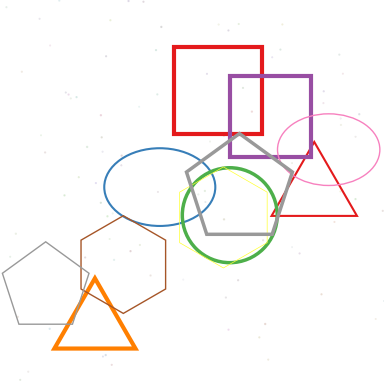[{"shape": "triangle", "thickness": 1.5, "radius": 0.64, "center": [0.816, 0.503]}, {"shape": "square", "thickness": 3, "radius": 0.57, "center": [0.566, 0.765]}, {"shape": "oval", "thickness": 1.5, "radius": 0.72, "center": [0.415, 0.514]}, {"shape": "circle", "thickness": 2.5, "radius": 0.62, "center": [0.597, 0.441]}, {"shape": "square", "thickness": 3, "radius": 0.52, "center": [0.702, 0.697]}, {"shape": "triangle", "thickness": 3, "radius": 0.61, "center": [0.247, 0.155]}, {"shape": "hexagon", "thickness": 0.5, "radius": 0.66, "center": [0.58, 0.435]}, {"shape": "hexagon", "thickness": 1, "radius": 0.63, "center": [0.32, 0.313]}, {"shape": "oval", "thickness": 1, "radius": 0.66, "center": [0.854, 0.611]}, {"shape": "pentagon", "thickness": 1, "radius": 0.59, "center": [0.119, 0.254]}, {"shape": "pentagon", "thickness": 2.5, "radius": 0.72, "center": [0.622, 0.508]}]